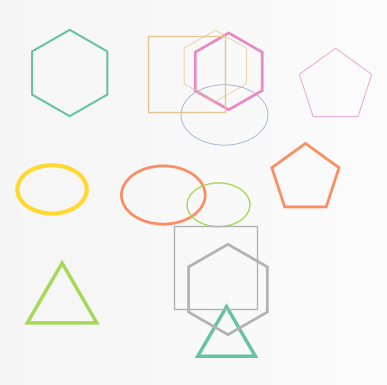[{"shape": "triangle", "thickness": 2.5, "radius": 0.43, "center": [0.585, 0.118]}, {"shape": "hexagon", "thickness": 1.5, "radius": 0.56, "center": [0.18, 0.81]}, {"shape": "oval", "thickness": 2, "radius": 0.54, "center": [0.421, 0.493]}, {"shape": "pentagon", "thickness": 2, "radius": 0.46, "center": [0.788, 0.536]}, {"shape": "oval", "thickness": 0.5, "radius": 0.56, "center": [0.579, 0.701]}, {"shape": "pentagon", "thickness": 0.5, "radius": 0.49, "center": [0.866, 0.776]}, {"shape": "hexagon", "thickness": 2, "radius": 0.5, "center": [0.59, 0.815]}, {"shape": "oval", "thickness": 1, "radius": 0.41, "center": [0.564, 0.468]}, {"shape": "triangle", "thickness": 2.5, "radius": 0.52, "center": [0.16, 0.213]}, {"shape": "oval", "thickness": 3, "radius": 0.45, "center": [0.134, 0.508]}, {"shape": "square", "thickness": 1, "radius": 0.49, "center": [0.482, 0.807]}, {"shape": "hexagon", "thickness": 0.5, "radius": 0.46, "center": [0.556, 0.829]}, {"shape": "hexagon", "thickness": 2, "radius": 0.59, "center": [0.588, 0.248]}, {"shape": "square", "thickness": 1, "radius": 0.54, "center": [0.556, 0.305]}]